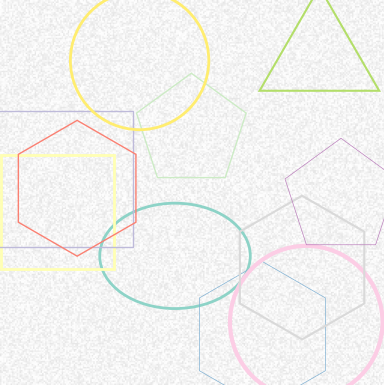[{"shape": "oval", "thickness": 2, "radius": 0.98, "center": [0.455, 0.335]}, {"shape": "square", "thickness": 2, "radius": 0.74, "center": [0.149, 0.45]}, {"shape": "square", "thickness": 1, "radius": 0.88, "center": [0.169, 0.536]}, {"shape": "hexagon", "thickness": 1, "radius": 0.88, "center": [0.2, 0.511]}, {"shape": "hexagon", "thickness": 0.5, "radius": 0.95, "center": [0.682, 0.132]}, {"shape": "triangle", "thickness": 1.5, "radius": 0.9, "center": [0.83, 0.854]}, {"shape": "circle", "thickness": 3, "radius": 0.99, "center": [0.796, 0.163]}, {"shape": "hexagon", "thickness": 1.5, "radius": 0.93, "center": [0.785, 0.305]}, {"shape": "pentagon", "thickness": 0.5, "radius": 0.76, "center": [0.886, 0.488]}, {"shape": "pentagon", "thickness": 1, "radius": 0.75, "center": [0.497, 0.66]}, {"shape": "circle", "thickness": 2, "radius": 0.9, "center": [0.363, 0.843]}]